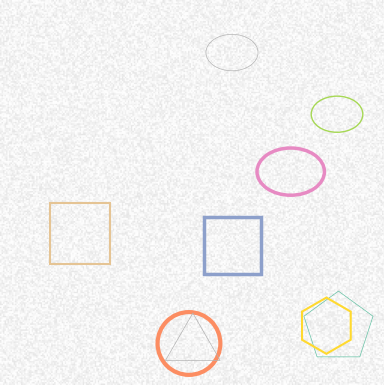[{"shape": "pentagon", "thickness": 0.5, "radius": 0.47, "center": [0.879, 0.149]}, {"shape": "circle", "thickness": 3, "radius": 0.41, "center": [0.491, 0.108]}, {"shape": "square", "thickness": 2.5, "radius": 0.37, "center": [0.604, 0.362]}, {"shape": "oval", "thickness": 2.5, "radius": 0.44, "center": [0.755, 0.554]}, {"shape": "oval", "thickness": 1, "radius": 0.34, "center": [0.875, 0.703]}, {"shape": "hexagon", "thickness": 1.5, "radius": 0.37, "center": [0.848, 0.154]}, {"shape": "square", "thickness": 1.5, "radius": 0.39, "center": [0.208, 0.394]}, {"shape": "oval", "thickness": 0.5, "radius": 0.34, "center": [0.603, 0.863]}, {"shape": "triangle", "thickness": 0.5, "radius": 0.41, "center": [0.501, 0.105]}]